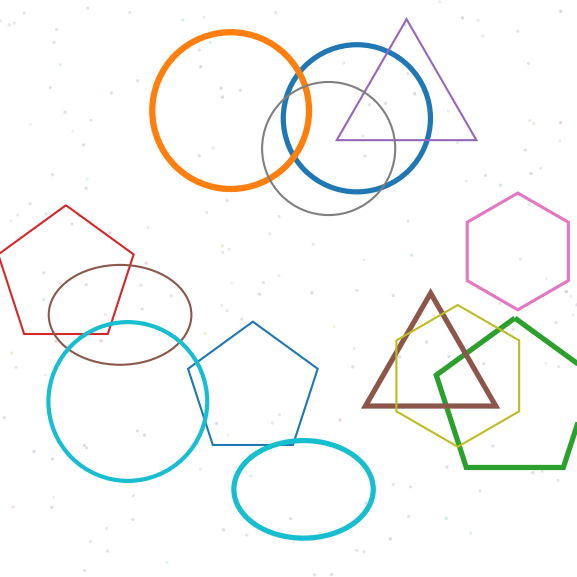[{"shape": "pentagon", "thickness": 1, "radius": 0.59, "center": [0.438, 0.324]}, {"shape": "circle", "thickness": 2.5, "radius": 0.64, "center": [0.618, 0.794]}, {"shape": "circle", "thickness": 3, "radius": 0.68, "center": [0.399, 0.808]}, {"shape": "pentagon", "thickness": 2.5, "radius": 0.72, "center": [0.891, 0.305]}, {"shape": "pentagon", "thickness": 1, "radius": 0.62, "center": [0.114, 0.52]}, {"shape": "triangle", "thickness": 1, "radius": 0.7, "center": [0.704, 0.826]}, {"shape": "oval", "thickness": 1, "radius": 0.62, "center": [0.208, 0.454]}, {"shape": "triangle", "thickness": 2.5, "radius": 0.65, "center": [0.746, 0.361]}, {"shape": "hexagon", "thickness": 1.5, "radius": 0.51, "center": [0.897, 0.564]}, {"shape": "circle", "thickness": 1, "radius": 0.58, "center": [0.569, 0.742]}, {"shape": "hexagon", "thickness": 1, "radius": 0.61, "center": [0.793, 0.348]}, {"shape": "circle", "thickness": 2, "radius": 0.69, "center": [0.221, 0.304]}, {"shape": "oval", "thickness": 2.5, "radius": 0.6, "center": [0.526, 0.152]}]